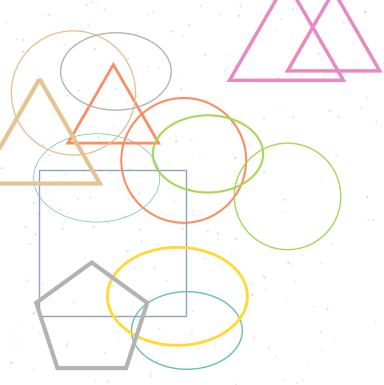[{"shape": "oval", "thickness": 1, "radius": 0.72, "center": [0.485, 0.142]}, {"shape": "oval", "thickness": 0.5, "radius": 0.82, "center": [0.251, 0.538]}, {"shape": "triangle", "thickness": 2, "radius": 0.68, "center": [0.294, 0.696]}, {"shape": "circle", "thickness": 1.5, "radius": 0.81, "center": [0.477, 0.583]}, {"shape": "square", "thickness": 1, "radius": 0.95, "center": [0.292, 0.369]}, {"shape": "triangle", "thickness": 2.5, "radius": 0.85, "center": [0.744, 0.877]}, {"shape": "triangle", "thickness": 2.5, "radius": 0.69, "center": [0.867, 0.885]}, {"shape": "oval", "thickness": 1.5, "radius": 0.72, "center": [0.54, 0.6]}, {"shape": "circle", "thickness": 1, "radius": 0.69, "center": [0.747, 0.49]}, {"shape": "oval", "thickness": 2, "radius": 0.91, "center": [0.461, 0.23]}, {"shape": "triangle", "thickness": 3, "radius": 0.91, "center": [0.103, 0.614]}, {"shape": "circle", "thickness": 1, "radius": 0.81, "center": [0.191, 0.759]}, {"shape": "pentagon", "thickness": 3, "radius": 0.76, "center": [0.238, 0.167]}, {"shape": "oval", "thickness": 1, "radius": 0.72, "center": [0.301, 0.814]}]